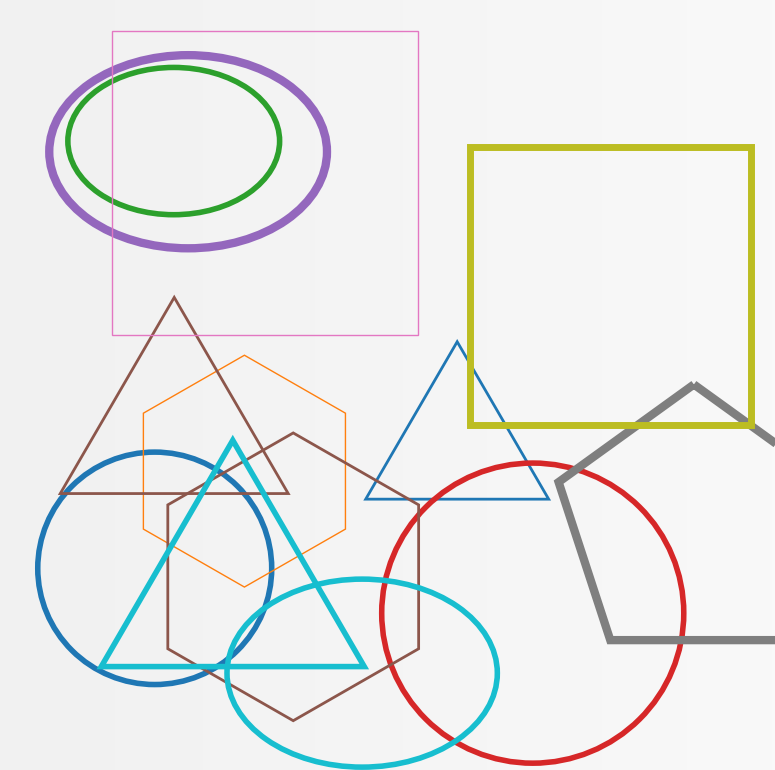[{"shape": "circle", "thickness": 2, "radius": 0.75, "center": [0.2, 0.262]}, {"shape": "triangle", "thickness": 1, "radius": 0.68, "center": [0.59, 0.42]}, {"shape": "hexagon", "thickness": 0.5, "radius": 0.75, "center": [0.315, 0.388]}, {"shape": "oval", "thickness": 2, "radius": 0.68, "center": [0.224, 0.817]}, {"shape": "circle", "thickness": 2, "radius": 0.97, "center": [0.687, 0.204]}, {"shape": "oval", "thickness": 3, "radius": 0.9, "center": [0.243, 0.803]}, {"shape": "triangle", "thickness": 1, "radius": 0.85, "center": [0.225, 0.444]}, {"shape": "hexagon", "thickness": 1, "radius": 0.93, "center": [0.378, 0.251]}, {"shape": "square", "thickness": 0.5, "radius": 0.99, "center": [0.341, 0.763]}, {"shape": "pentagon", "thickness": 3, "radius": 0.92, "center": [0.895, 0.317]}, {"shape": "square", "thickness": 2.5, "radius": 0.9, "center": [0.788, 0.628]}, {"shape": "oval", "thickness": 2, "radius": 0.87, "center": [0.467, 0.126]}, {"shape": "triangle", "thickness": 2, "radius": 0.98, "center": [0.3, 0.232]}]